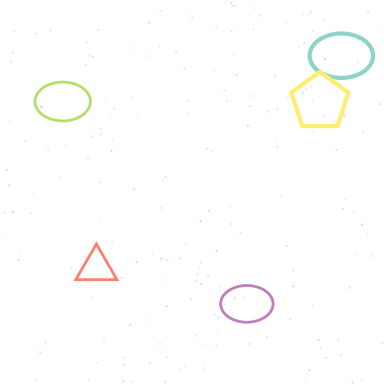[{"shape": "oval", "thickness": 3, "radius": 0.41, "center": [0.887, 0.855]}, {"shape": "triangle", "thickness": 2, "radius": 0.31, "center": [0.25, 0.304]}, {"shape": "oval", "thickness": 2, "radius": 0.36, "center": [0.163, 0.736]}, {"shape": "oval", "thickness": 2, "radius": 0.34, "center": [0.641, 0.211]}, {"shape": "pentagon", "thickness": 3, "radius": 0.39, "center": [0.831, 0.736]}]